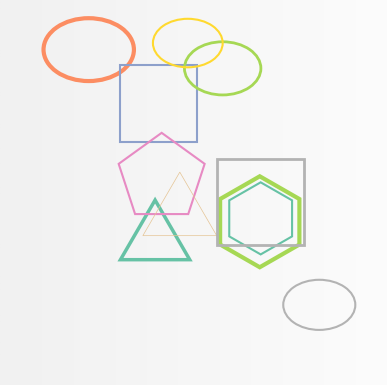[{"shape": "hexagon", "thickness": 1.5, "radius": 0.47, "center": [0.673, 0.433]}, {"shape": "triangle", "thickness": 2.5, "radius": 0.52, "center": [0.4, 0.377]}, {"shape": "oval", "thickness": 3, "radius": 0.58, "center": [0.229, 0.871]}, {"shape": "square", "thickness": 1.5, "radius": 0.5, "center": [0.409, 0.732]}, {"shape": "pentagon", "thickness": 1.5, "radius": 0.58, "center": [0.417, 0.538]}, {"shape": "hexagon", "thickness": 3, "radius": 0.59, "center": [0.67, 0.424]}, {"shape": "oval", "thickness": 2, "radius": 0.49, "center": [0.575, 0.822]}, {"shape": "oval", "thickness": 1.5, "radius": 0.45, "center": [0.485, 0.888]}, {"shape": "triangle", "thickness": 0.5, "radius": 0.55, "center": [0.464, 0.443]}, {"shape": "square", "thickness": 2, "radius": 0.56, "center": [0.672, 0.474]}, {"shape": "oval", "thickness": 1.5, "radius": 0.46, "center": [0.824, 0.208]}]